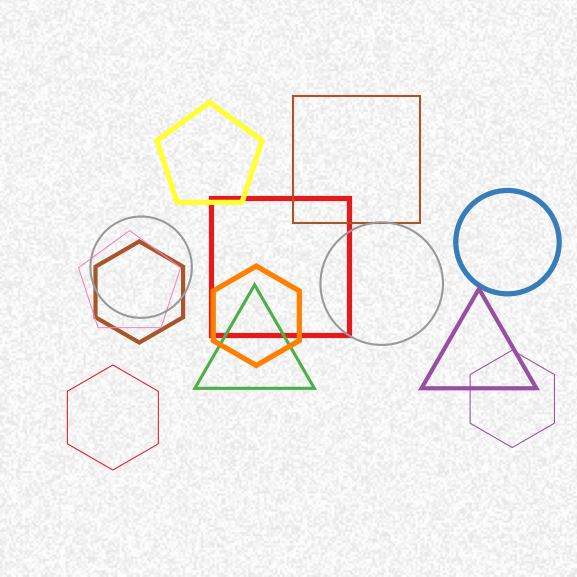[{"shape": "square", "thickness": 2.5, "radius": 0.59, "center": [0.485, 0.538]}, {"shape": "hexagon", "thickness": 0.5, "radius": 0.45, "center": [0.195, 0.276]}, {"shape": "circle", "thickness": 2.5, "radius": 0.45, "center": [0.879, 0.58]}, {"shape": "triangle", "thickness": 1.5, "radius": 0.6, "center": [0.441, 0.386]}, {"shape": "triangle", "thickness": 2, "radius": 0.57, "center": [0.829, 0.384]}, {"shape": "hexagon", "thickness": 0.5, "radius": 0.42, "center": [0.887, 0.308]}, {"shape": "hexagon", "thickness": 2.5, "radius": 0.43, "center": [0.444, 0.452]}, {"shape": "pentagon", "thickness": 2.5, "radius": 0.48, "center": [0.363, 0.726]}, {"shape": "square", "thickness": 1, "radius": 0.55, "center": [0.617, 0.722]}, {"shape": "hexagon", "thickness": 2, "radius": 0.44, "center": [0.241, 0.494]}, {"shape": "pentagon", "thickness": 0.5, "radius": 0.46, "center": [0.224, 0.507]}, {"shape": "circle", "thickness": 1, "radius": 0.53, "center": [0.661, 0.508]}, {"shape": "circle", "thickness": 1, "radius": 0.44, "center": [0.244, 0.536]}]